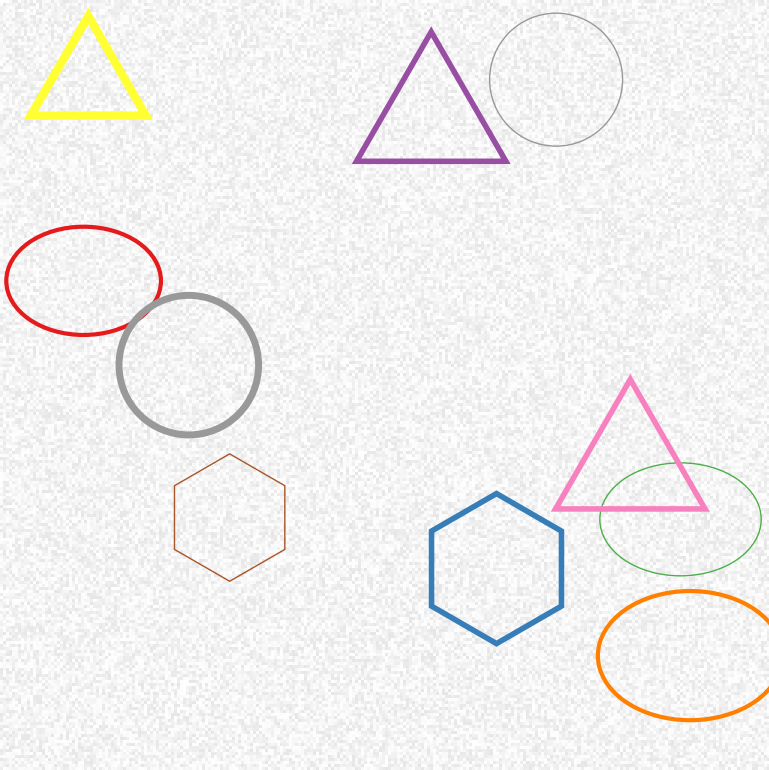[{"shape": "oval", "thickness": 1.5, "radius": 0.5, "center": [0.109, 0.635]}, {"shape": "hexagon", "thickness": 2, "radius": 0.49, "center": [0.645, 0.262]}, {"shape": "oval", "thickness": 0.5, "radius": 0.52, "center": [0.884, 0.326]}, {"shape": "triangle", "thickness": 2, "radius": 0.56, "center": [0.56, 0.847]}, {"shape": "oval", "thickness": 1.5, "radius": 0.6, "center": [0.896, 0.149]}, {"shape": "triangle", "thickness": 3, "radius": 0.43, "center": [0.115, 0.893]}, {"shape": "hexagon", "thickness": 0.5, "radius": 0.41, "center": [0.298, 0.328]}, {"shape": "triangle", "thickness": 2, "radius": 0.56, "center": [0.819, 0.395]}, {"shape": "circle", "thickness": 0.5, "radius": 0.43, "center": [0.722, 0.897]}, {"shape": "circle", "thickness": 2.5, "radius": 0.45, "center": [0.245, 0.526]}]